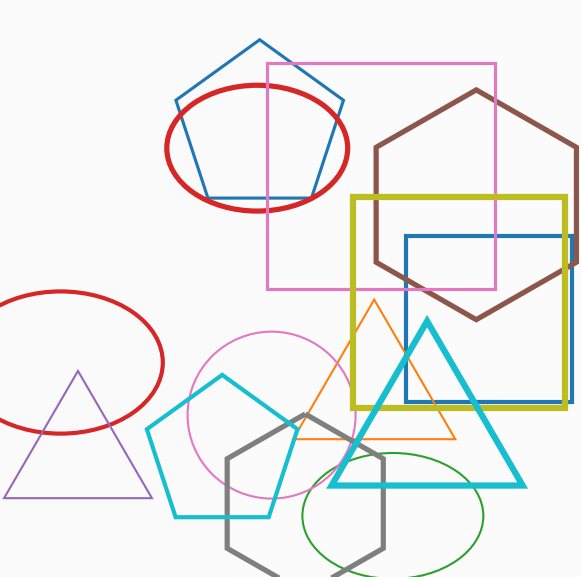[{"shape": "square", "thickness": 2, "radius": 0.72, "center": [0.841, 0.447]}, {"shape": "pentagon", "thickness": 1.5, "radius": 0.76, "center": [0.447, 0.779]}, {"shape": "triangle", "thickness": 1, "radius": 0.81, "center": [0.644, 0.319]}, {"shape": "oval", "thickness": 1, "radius": 0.78, "center": [0.676, 0.106]}, {"shape": "oval", "thickness": 2, "radius": 0.88, "center": [0.104, 0.371]}, {"shape": "oval", "thickness": 2.5, "radius": 0.78, "center": [0.443, 0.743]}, {"shape": "triangle", "thickness": 1, "radius": 0.73, "center": [0.134, 0.21]}, {"shape": "hexagon", "thickness": 2.5, "radius": 0.99, "center": [0.819, 0.645]}, {"shape": "circle", "thickness": 1, "radius": 0.72, "center": [0.467, 0.28]}, {"shape": "square", "thickness": 1.5, "radius": 0.98, "center": [0.656, 0.695]}, {"shape": "hexagon", "thickness": 2.5, "radius": 0.78, "center": [0.525, 0.127]}, {"shape": "square", "thickness": 3, "radius": 0.91, "center": [0.789, 0.475]}, {"shape": "triangle", "thickness": 3, "radius": 0.95, "center": [0.735, 0.253]}, {"shape": "pentagon", "thickness": 2, "radius": 0.68, "center": [0.382, 0.214]}]